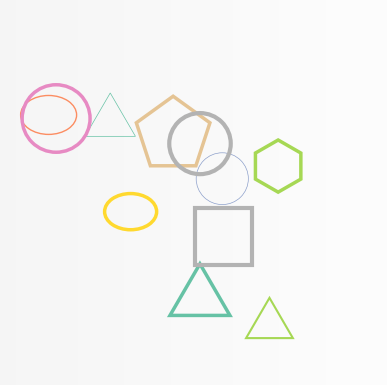[{"shape": "triangle", "thickness": 0.5, "radius": 0.38, "center": [0.284, 0.683]}, {"shape": "triangle", "thickness": 2.5, "radius": 0.45, "center": [0.516, 0.225]}, {"shape": "oval", "thickness": 1, "radius": 0.36, "center": [0.125, 0.701]}, {"shape": "circle", "thickness": 0.5, "radius": 0.34, "center": [0.574, 0.536]}, {"shape": "circle", "thickness": 2.5, "radius": 0.44, "center": [0.145, 0.692]}, {"shape": "hexagon", "thickness": 2.5, "radius": 0.34, "center": [0.718, 0.569]}, {"shape": "triangle", "thickness": 1.5, "radius": 0.35, "center": [0.695, 0.157]}, {"shape": "oval", "thickness": 2.5, "radius": 0.34, "center": [0.337, 0.45]}, {"shape": "pentagon", "thickness": 2.5, "radius": 0.5, "center": [0.447, 0.65]}, {"shape": "circle", "thickness": 3, "radius": 0.4, "center": [0.516, 0.627]}, {"shape": "square", "thickness": 3, "radius": 0.37, "center": [0.577, 0.385]}]